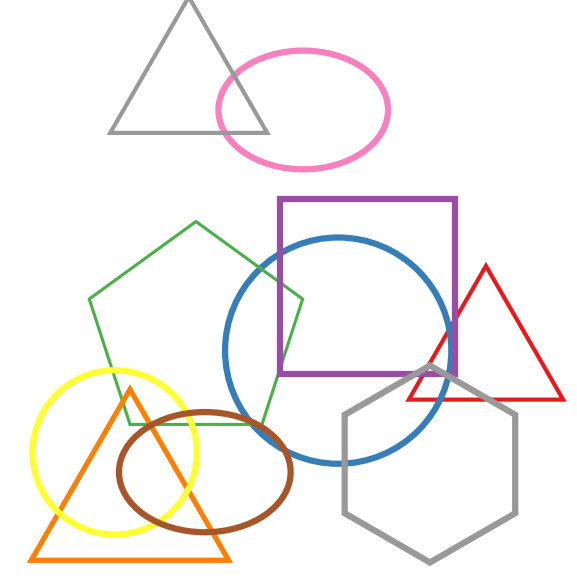[{"shape": "triangle", "thickness": 2, "radius": 0.77, "center": [0.841, 0.384]}, {"shape": "circle", "thickness": 3, "radius": 0.98, "center": [0.586, 0.392]}, {"shape": "pentagon", "thickness": 1.5, "radius": 0.97, "center": [0.339, 0.421]}, {"shape": "square", "thickness": 3, "radius": 0.76, "center": [0.636, 0.503]}, {"shape": "triangle", "thickness": 2.5, "radius": 0.99, "center": [0.225, 0.128]}, {"shape": "circle", "thickness": 3, "radius": 0.71, "center": [0.199, 0.216]}, {"shape": "oval", "thickness": 3, "radius": 0.74, "center": [0.355, 0.182]}, {"shape": "oval", "thickness": 3, "radius": 0.73, "center": [0.525, 0.809]}, {"shape": "triangle", "thickness": 2, "radius": 0.78, "center": [0.327, 0.847]}, {"shape": "hexagon", "thickness": 3, "radius": 0.85, "center": [0.745, 0.196]}]